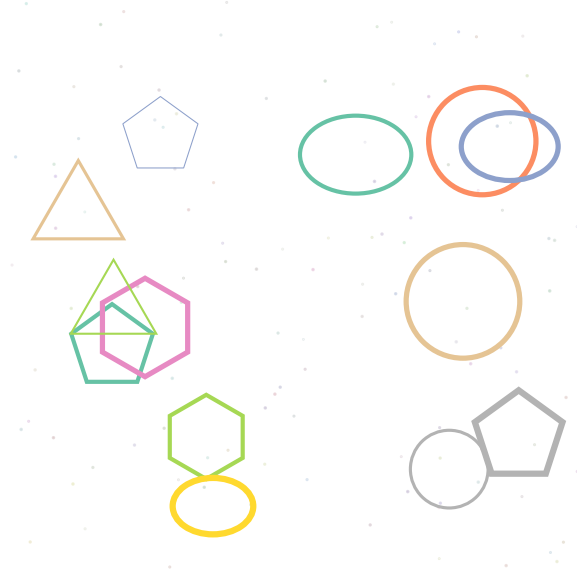[{"shape": "oval", "thickness": 2, "radius": 0.48, "center": [0.616, 0.731]}, {"shape": "pentagon", "thickness": 2, "radius": 0.37, "center": [0.194, 0.398]}, {"shape": "circle", "thickness": 2.5, "radius": 0.46, "center": [0.835, 0.755]}, {"shape": "oval", "thickness": 2.5, "radius": 0.42, "center": [0.883, 0.745]}, {"shape": "pentagon", "thickness": 0.5, "radius": 0.34, "center": [0.278, 0.764]}, {"shape": "hexagon", "thickness": 2.5, "radius": 0.43, "center": [0.251, 0.432]}, {"shape": "triangle", "thickness": 1, "radius": 0.43, "center": [0.197, 0.464]}, {"shape": "hexagon", "thickness": 2, "radius": 0.36, "center": [0.357, 0.243]}, {"shape": "oval", "thickness": 3, "radius": 0.35, "center": [0.369, 0.123]}, {"shape": "triangle", "thickness": 1.5, "radius": 0.45, "center": [0.136, 0.631]}, {"shape": "circle", "thickness": 2.5, "radius": 0.49, "center": [0.802, 0.477]}, {"shape": "pentagon", "thickness": 3, "radius": 0.4, "center": [0.898, 0.243]}, {"shape": "circle", "thickness": 1.5, "radius": 0.34, "center": [0.778, 0.187]}]